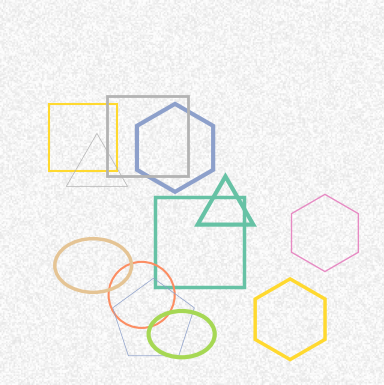[{"shape": "square", "thickness": 2.5, "radius": 0.58, "center": [0.518, 0.372]}, {"shape": "triangle", "thickness": 3, "radius": 0.42, "center": [0.586, 0.458]}, {"shape": "circle", "thickness": 1.5, "radius": 0.43, "center": [0.368, 0.234]}, {"shape": "hexagon", "thickness": 3, "radius": 0.57, "center": [0.455, 0.616]}, {"shape": "pentagon", "thickness": 0.5, "radius": 0.56, "center": [0.399, 0.166]}, {"shape": "hexagon", "thickness": 1, "radius": 0.5, "center": [0.844, 0.395]}, {"shape": "oval", "thickness": 3, "radius": 0.43, "center": [0.472, 0.132]}, {"shape": "square", "thickness": 1.5, "radius": 0.44, "center": [0.215, 0.643]}, {"shape": "hexagon", "thickness": 2.5, "radius": 0.52, "center": [0.754, 0.171]}, {"shape": "oval", "thickness": 2.5, "radius": 0.5, "center": [0.242, 0.31]}, {"shape": "triangle", "thickness": 0.5, "radius": 0.46, "center": [0.252, 0.562]}, {"shape": "square", "thickness": 2, "radius": 0.52, "center": [0.383, 0.646]}]